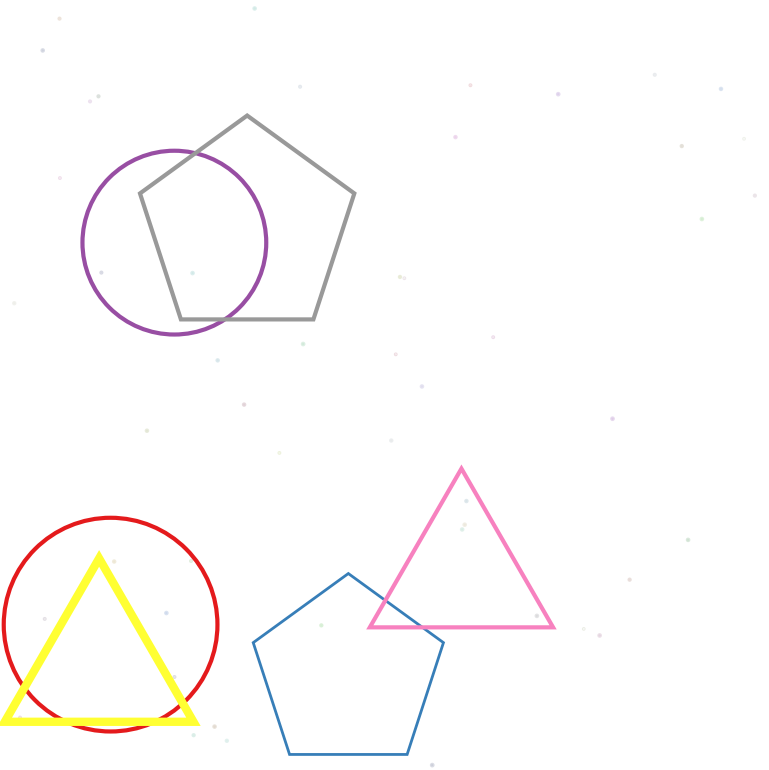[{"shape": "circle", "thickness": 1.5, "radius": 0.69, "center": [0.144, 0.189]}, {"shape": "pentagon", "thickness": 1, "radius": 0.65, "center": [0.452, 0.125]}, {"shape": "circle", "thickness": 1.5, "radius": 0.6, "center": [0.226, 0.685]}, {"shape": "triangle", "thickness": 3, "radius": 0.71, "center": [0.129, 0.133]}, {"shape": "triangle", "thickness": 1.5, "radius": 0.69, "center": [0.599, 0.254]}, {"shape": "pentagon", "thickness": 1.5, "radius": 0.73, "center": [0.321, 0.704]}]